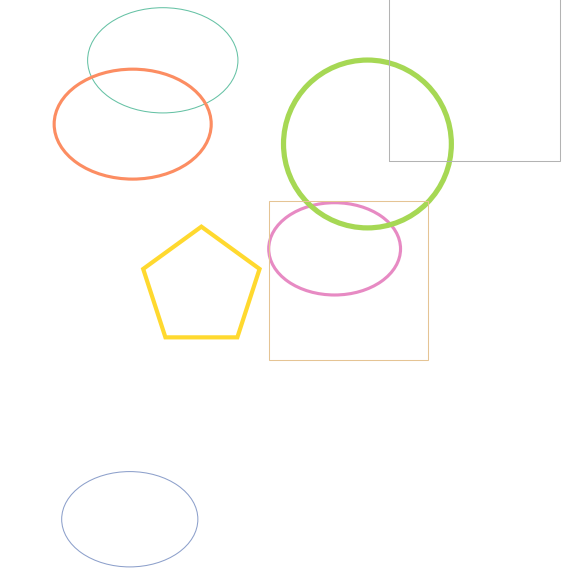[{"shape": "oval", "thickness": 0.5, "radius": 0.65, "center": [0.282, 0.895]}, {"shape": "oval", "thickness": 1.5, "radius": 0.68, "center": [0.23, 0.784]}, {"shape": "oval", "thickness": 0.5, "radius": 0.59, "center": [0.225, 0.1]}, {"shape": "oval", "thickness": 1.5, "radius": 0.57, "center": [0.579, 0.568]}, {"shape": "circle", "thickness": 2.5, "radius": 0.73, "center": [0.636, 0.75]}, {"shape": "pentagon", "thickness": 2, "radius": 0.53, "center": [0.349, 0.501]}, {"shape": "square", "thickness": 0.5, "radius": 0.69, "center": [0.604, 0.513]}, {"shape": "square", "thickness": 0.5, "radius": 0.74, "center": [0.822, 0.869]}]